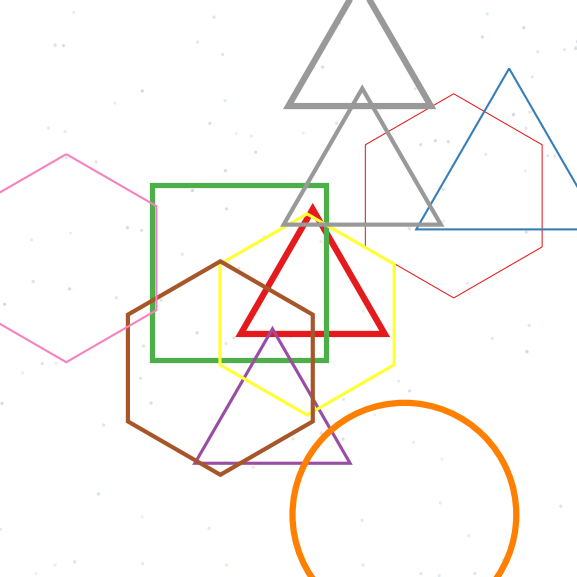[{"shape": "hexagon", "thickness": 0.5, "radius": 0.88, "center": [0.786, 0.66]}, {"shape": "triangle", "thickness": 3, "radius": 0.72, "center": [0.541, 0.493]}, {"shape": "triangle", "thickness": 1, "radius": 0.93, "center": [0.882, 0.695]}, {"shape": "square", "thickness": 2.5, "radius": 0.76, "center": [0.414, 0.527]}, {"shape": "triangle", "thickness": 1.5, "radius": 0.78, "center": [0.472, 0.275]}, {"shape": "circle", "thickness": 3, "radius": 0.97, "center": [0.7, 0.108]}, {"shape": "hexagon", "thickness": 1.5, "radius": 0.87, "center": [0.532, 0.455]}, {"shape": "hexagon", "thickness": 2, "radius": 0.92, "center": [0.382, 0.362]}, {"shape": "hexagon", "thickness": 1, "radius": 0.9, "center": [0.115, 0.552]}, {"shape": "triangle", "thickness": 2, "radius": 0.79, "center": [0.627, 0.689]}, {"shape": "triangle", "thickness": 3, "radius": 0.71, "center": [0.623, 0.887]}]